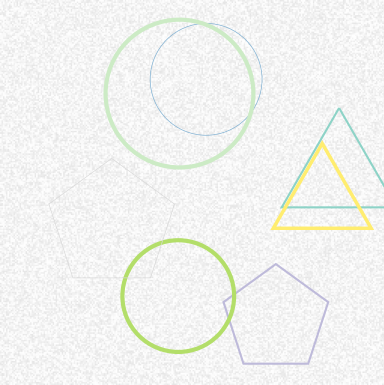[{"shape": "triangle", "thickness": 1.5, "radius": 0.86, "center": [0.881, 0.547]}, {"shape": "pentagon", "thickness": 1.5, "radius": 0.72, "center": [0.717, 0.171]}, {"shape": "circle", "thickness": 0.5, "radius": 0.73, "center": [0.535, 0.794]}, {"shape": "circle", "thickness": 3, "radius": 0.73, "center": [0.463, 0.231]}, {"shape": "pentagon", "thickness": 0.5, "radius": 0.86, "center": [0.29, 0.417]}, {"shape": "circle", "thickness": 3, "radius": 0.96, "center": [0.466, 0.757]}, {"shape": "triangle", "thickness": 2.5, "radius": 0.73, "center": [0.837, 0.48]}]